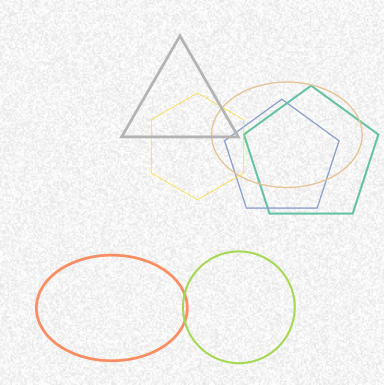[{"shape": "pentagon", "thickness": 1.5, "radius": 0.92, "center": [0.808, 0.594]}, {"shape": "oval", "thickness": 2, "radius": 0.98, "center": [0.29, 0.2]}, {"shape": "pentagon", "thickness": 1, "radius": 0.78, "center": [0.732, 0.586]}, {"shape": "circle", "thickness": 1.5, "radius": 0.73, "center": [0.62, 0.202]}, {"shape": "hexagon", "thickness": 0.5, "radius": 0.69, "center": [0.513, 0.62]}, {"shape": "oval", "thickness": 1, "radius": 0.98, "center": [0.745, 0.65]}, {"shape": "triangle", "thickness": 2, "radius": 0.87, "center": [0.467, 0.732]}]